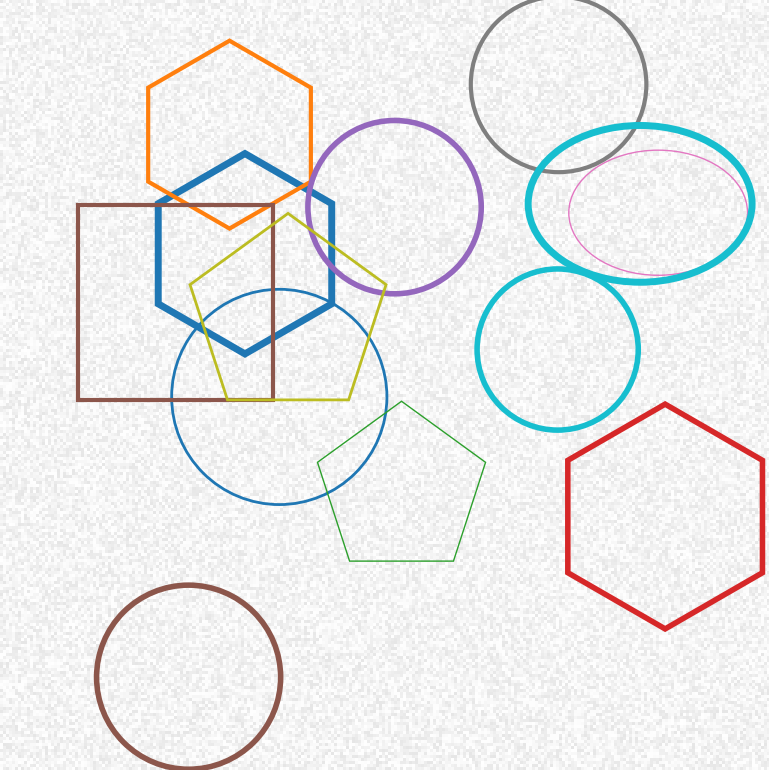[{"shape": "circle", "thickness": 1, "radius": 0.7, "center": [0.363, 0.484]}, {"shape": "hexagon", "thickness": 2.5, "radius": 0.65, "center": [0.318, 0.67]}, {"shape": "hexagon", "thickness": 1.5, "radius": 0.61, "center": [0.298, 0.825]}, {"shape": "pentagon", "thickness": 0.5, "radius": 0.57, "center": [0.521, 0.364]}, {"shape": "hexagon", "thickness": 2, "radius": 0.73, "center": [0.864, 0.329]}, {"shape": "circle", "thickness": 2, "radius": 0.56, "center": [0.512, 0.731]}, {"shape": "square", "thickness": 1.5, "radius": 0.63, "center": [0.228, 0.607]}, {"shape": "circle", "thickness": 2, "radius": 0.6, "center": [0.245, 0.121]}, {"shape": "oval", "thickness": 0.5, "radius": 0.58, "center": [0.855, 0.724]}, {"shape": "circle", "thickness": 1.5, "radius": 0.57, "center": [0.725, 0.89]}, {"shape": "pentagon", "thickness": 1, "radius": 0.67, "center": [0.374, 0.589]}, {"shape": "circle", "thickness": 2, "radius": 0.52, "center": [0.724, 0.546]}, {"shape": "oval", "thickness": 2.5, "radius": 0.73, "center": [0.831, 0.735]}]